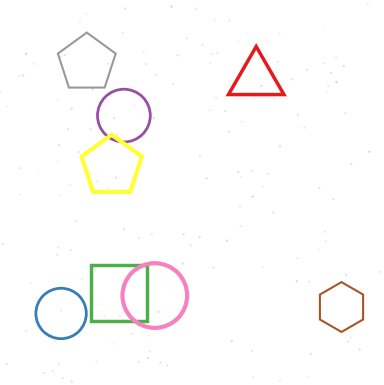[{"shape": "triangle", "thickness": 2.5, "radius": 0.42, "center": [0.665, 0.796]}, {"shape": "circle", "thickness": 2, "radius": 0.33, "center": [0.159, 0.186]}, {"shape": "square", "thickness": 2.5, "radius": 0.36, "center": [0.309, 0.239]}, {"shape": "circle", "thickness": 2, "radius": 0.34, "center": [0.322, 0.7]}, {"shape": "pentagon", "thickness": 3, "radius": 0.41, "center": [0.29, 0.568]}, {"shape": "hexagon", "thickness": 1.5, "radius": 0.32, "center": [0.887, 0.203]}, {"shape": "circle", "thickness": 3, "radius": 0.42, "center": [0.402, 0.232]}, {"shape": "pentagon", "thickness": 1.5, "radius": 0.39, "center": [0.225, 0.836]}]